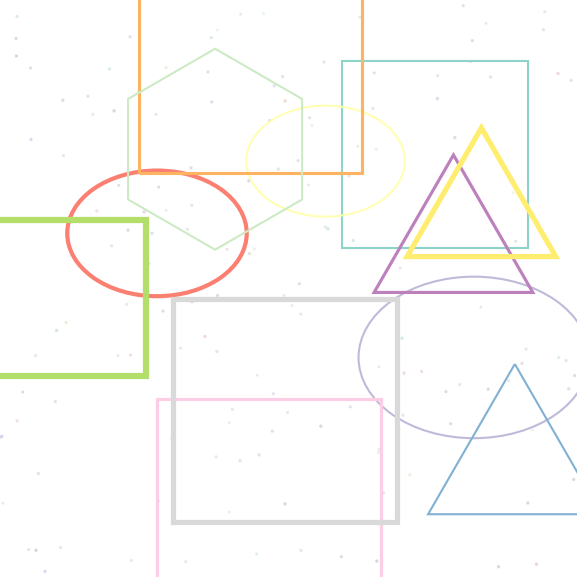[{"shape": "square", "thickness": 1, "radius": 0.81, "center": [0.754, 0.732]}, {"shape": "oval", "thickness": 1, "radius": 0.69, "center": [0.564, 0.72]}, {"shape": "oval", "thickness": 1, "radius": 1.0, "center": [0.821, 0.38]}, {"shape": "oval", "thickness": 2, "radius": 0.78, "center": [0.272, 0.595]}, {"shape": "triangle", "thickness": 1, "radius": 0.87, "center": [0.891, 0.195]}, {"shape": "square", "thickness": 1.5, "radius": 0.96, "center": [0.433, 0.892]}, {"shape": "square", "thickness": 3, "radius": 0.68, "center": [0.117, 0.483]}, {"shape": "square", "thickness": 1.5, "radius": 0.97, "center": [0.466, 0.115]}, {"shape": "square", "thickness": 2.5, "radius": 0.97, "center": [0.494, 0.288]}, {"shape": "triangle", "thickness": 1.5, "radius": 0.79, "center": [0.785, 0.572]}, {"shape": "hexagon", "thickness": 1, "radius": 0.87, "center": [0.372, 0.741]}, {"shape": "triangle", "thickness": 2.5, "radius": 0.74, "center": [0.834, 0.629]}]